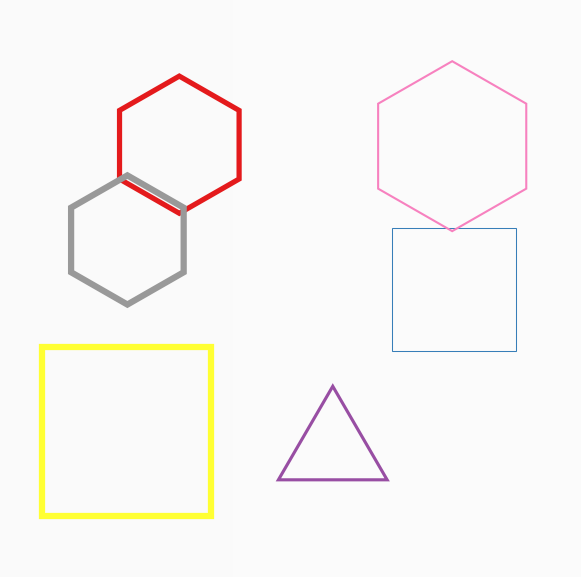[{"shape": "hexagon", "thickness": 2.5, "radius": 0.59, "center": [0.308, 0.749]}, {"shape": "square", "thickness": 0.5, "radius": 0.53, "center": [0.78, 0.497]}, {"shape": "triangle", "thickness": 1.5, "radius": 0.54, "center": [0.573, 0.222]}, {"shape": "square", "thickness": 3, "radius": 0.73, "center": [0.218, 0.252]}, {"shape": "hexagon", "thickness": 1, "radius": 0.74, "center": [0.778, 0.746]}, {"shape": "hexagon", "thickness": 3, "radius": 0.56, "center": [0.219, 0.584]}]